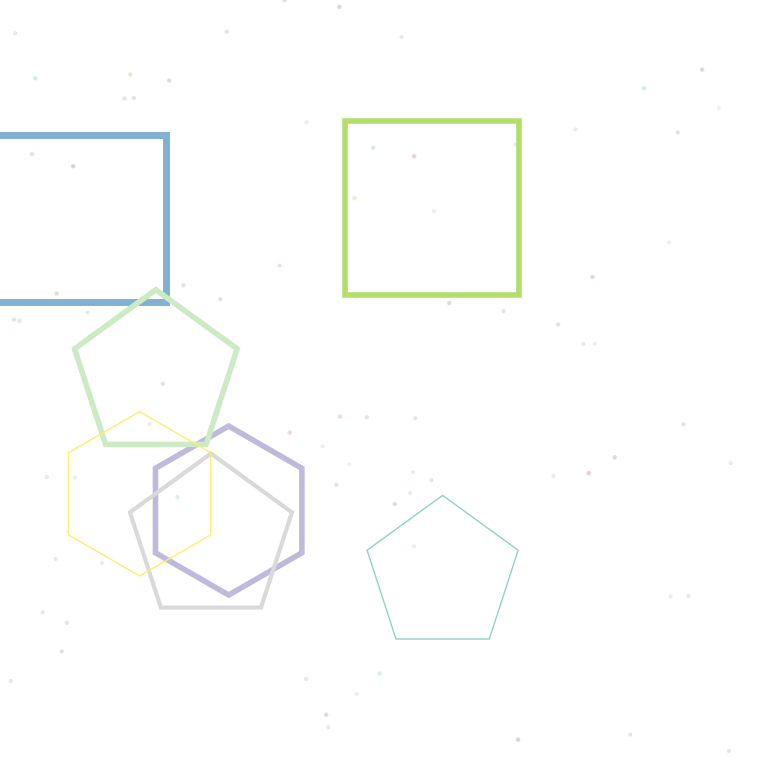[{"shape": "pentagon", "thickness": 0.5, "radius": 0.52, "center": [0.575, 0.254]}, {"shape": "hexagon", "thickness": 2, "radius": 0.55, "center": [0.297, 0.337]}, {"shape": "square", "thickness": 2.5, "radius": 0.54, "center": [0.107, 0.716]}, {"shape": "square", "thickness": 2, "radius": 0.56, "center": [0.561, 0.729]}, {"shape": "pentagon", "thickness": 1.5, "radius": 0.55, "center": [0.274, 0.3]}, {"shape": "pentagon", "thickness": 2, "radius": 0.56, "center": [0.202, 0.513]}, {"shape": "hexagon", "thickness": 0.5, "radius": 0.53, "center": [0.181, 0.359]}]